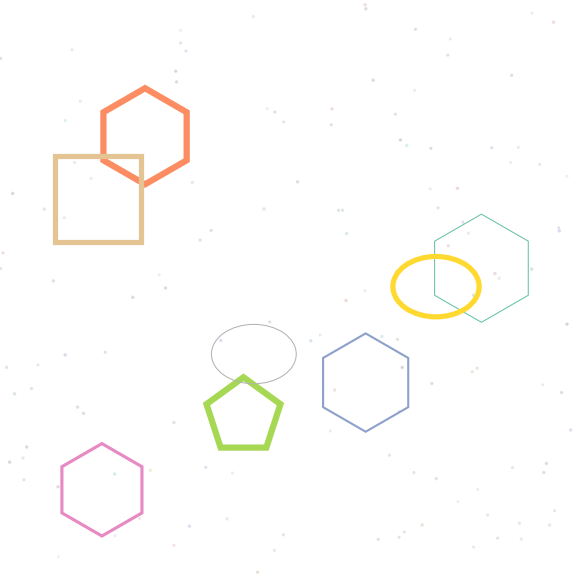[{"shape": "hexagon", "thickness": 0.5, "radius": 0.47, "center": [0.834, 0.535]}, {"shape": "hexagon", "thickness": 3, "radius": 0.42, "center": [0.251, 0.763]}, {"shape": "hexagon", "thickness": 1, "radius": 0.43, "center": [0.633, 0.337]}, {"shape": "hexagon", "thickness": 1.5, "radius": 0.4, "center": [0.176, 0.151]}, {"shape": "pentagon", "thickness": 3, "radius": 0.34, "center": [0.422, 0.279]}, {"shape": "oval", "thickness": 2.5, "radius": 0.37, "center": [0.755, 0.503]}, {"shape": "square", "thickness": 2.5, "radius": 0.37, "center": [0.17, 0.655]}, {"shape": "oval", "thickness": 0.5, "radius": 0.37, "center": [0.44, 0.386]}]